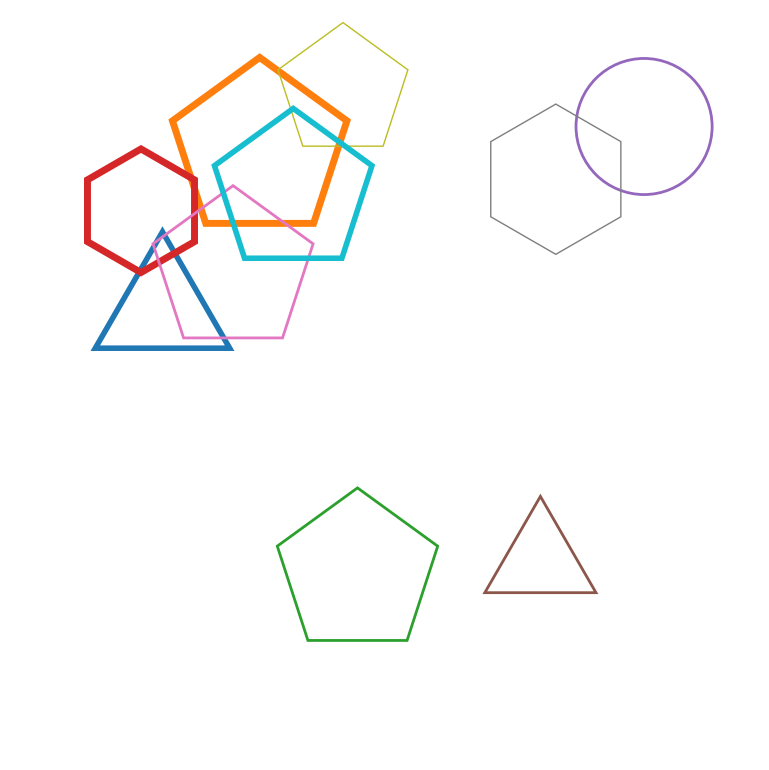[{"shape": "triangle", "thickness": 2, "radius": 0.5, "center": [0.211, 0.598]}, {"shape": "pentagon", "thickness": 2.5, "radius": 0.6, "center": [0.337, 0.806]}, {"shape": "pentagon", "thickness": 1, "radius": 0.55, "center": [0.464, 0.257]}, {"shape": "hexagon", "thickness": 2.5, "radius": 0.4, "center": [0.183, 0.726]}, {"shape": "circle", "thickness": 1, "radius": 0.44, "center": [0.836, 0.836]}, {"shape": "triangle", "thickness": 1, "radius": 0.42, "center": [0.702, 0.272]}, {"shape": "pentagon", "thickness": 1, "radius": 0.55, "center": [0.303, 0.65]}, {"shape": "hexagon", "thickness": 0.5, "radius": 0.49, "center": [0.722, 0.767]}, {"shape": "pentagon", "thickness": 0.5, "radius": 0.44, "center": [0.445, 0.882]}, {"shape": "pentagon", "thickness": 2, "radius": 0.54, "center": [0.381, 0.752]}]